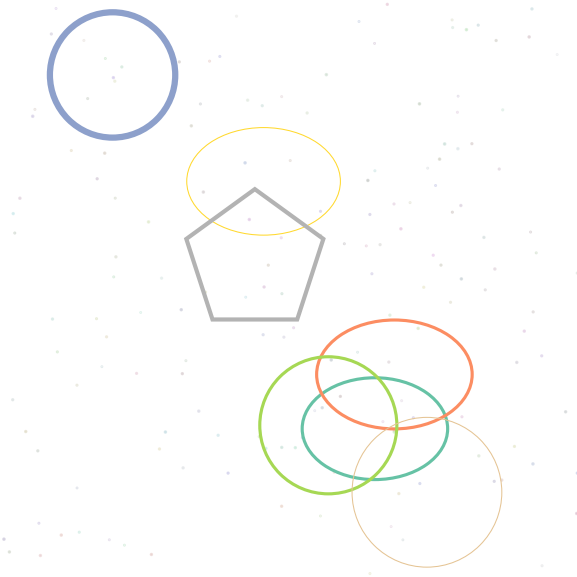[{"shape": "oval", "thickness": 1.5, "radius": 0.63, "center": [0.649, 0.257]}, {"shape": "oval", "thickness": 1.5, "radius": 0.67, "center": [0.683, 0.351]}, {"shape": "circle", "thickness": 3, "radius": 0.54, "center": [0.195, 0.869]}, {"shape": "circle", "thickness": 1.5, "radius": 0.59, "center": [0.569, 0.263]}, {"shape": "oval", "thickness": 0.5, "radius": 0.67, "center": [0.456, 0.685]}, {"shape": "circle", "thickness": 0.5, "radius": 0.65, "center": [0.739, 0.147]}, {"shape": "pentagon", "thickness": 2, "radius": 0.62, "center": [0.441, 0.547]}]